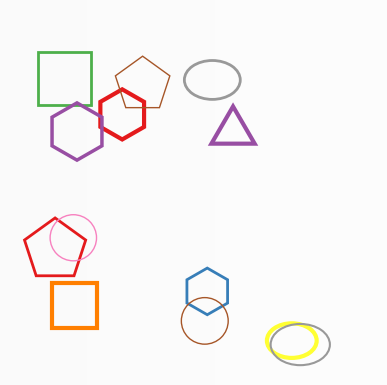[{"shape": "pentagon", "thickness": 2, "radius": 0.42, "center": [0.142, 0.351]}, {"shape": "hexagon", "thickness": 3, "radius": 0.33, "center": [0.315, 0.703]}, {"shape": "hexagon", "thickness": 2, "radius": 0.3, "center": [0.535, 0.243]}, {"shape": "square", "thickness": 2, "radius": 0.35, "center": [0.167, 0.795]}, {"shape": "hexagon", "thickness": 2.5, "radius": 0.37, "center": [0.199, 0.658]}, {"shape": "triangle", "thickness": 3, "radius": 0.32, "center": [0.601, 0.659]}, {"shape": "square", "thickness": 3, "radius": 0.29, "center": [0.192, 0.206]}, {"shape": "oval", "thickness": 3, "radius": 0.32, "center": [0.753, 0.115]}, {"shape": "circle", "thickness": 1, "radius": 0.3, "center": [0.528, 0.167]}, {"shape": "pentagon", "thickness": 1, "radius": 0.37, "center": [0.368, 0.78]}, {"shape": "circle", "thickness": 1, "radius": 0.3, "center": [0.189, 0.382]}, {"shape": "oval", "thickness": 2, "radius": 0.36, "center": [0.548, 0.792]}, {"shape": "oval", "thickness": 1.5, "radius": 0.38, "center": [0.775, 0.105]}]